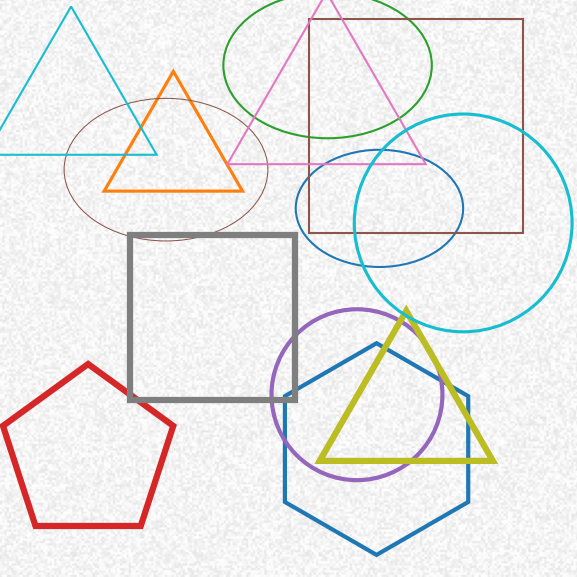[{"shape": "oval", "thickness": 1, "radius": 0.72, "center": [0.657, 0.638]}, {"shape": "hexagon", "thickness": 2, "radius": 0.92, "center": [0.652, 0.222]}, {"shape": "triangle", "thickness": 1.5, "radius": 0.69, "center": [0.3, 0.737]}, {"shape": "oval", "thickness": 1, "radius": 0.9, "center": [0.567, 0.886]}, {"shape": "pentagon", "thickness": 3, "radius": 0.78, "center": [0.153, 0.214]}, {"shape": "circle", "thickness": 2, "radius": 0.74, "center": [0.618, 0.316]}, {"shape": "oval", "thickness": 0.5, "radius": 0.88, "center": [0.287, 0.705]}, {"shape": "square", "thickness": 1, "radius": 0.93, "center": [0.72, 0.78]}, {"shape": "triangle", "thickness": 1, "radius": 0.99, "center": [0.565, 0.814]}, {"shape": "square", "thickness": 3, "radius": 0.72, "center": [0.367, 0.449]}, {"shape": "triangle", "thickness": 3, "radius": 0.87, "center": [0.703, 0.288]}, {"shape": "circle", "thickness": 1.5, "radius": 0.94, "center": [0.802, 0.613]}, {"shape": "triangle", "thickness": 1, "radius": 0.86, "center": [0.123, 0.817]}]